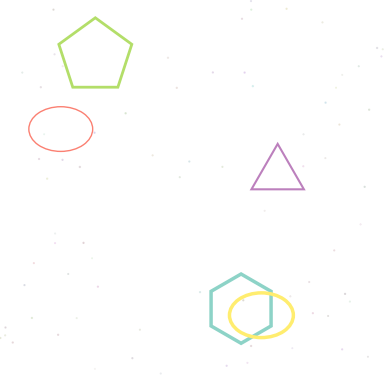[{"shape": "hexagon", "thickness": 2.5, "radius": 0.45, "center": [0.626, 0.198]}, {"shape": "oval", "thickness": 1, "radius": 0.41, "center": [0.158, 0.665]}, {"shape": "pentagon", "thickness": 2, "radius": 0.5, "center": [0.248, 0.854]}, {"shape": "triangle", "thickness": 1.5, "radius": 0.39, "center": [0.721, 0.548]}, {"shape": "oval", "thickness": 2.5, "radius": 0.41, "center": [0.679, 0.181]}]